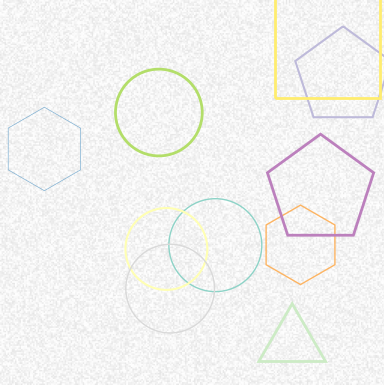[{"shape": "circle", "thickness": 1, "radius": 0.6, "center": [0.559, 0.363]}, {"shape": "circle", "thickness": 1.5, "radius": 0.53, "center": [0.432, 0.353]}, {"shape": "pentagon", "thickness": 1.5, "radius": 0.65, "center": [0.891, 0.801]}, {"shape": "hexagon", "thickness": 0.5, "radius": 0.54, "center": [0.115, 0.613]}, {"shape": "hexagon", "thickness": 1, "radius": 0.52, "center": [0.781, 0.364]}, {"shape": "circle", "thickness": 2, "radius": 0.56, "center": [0.413, 0.708]}, {"shape": "circle", "thickness": 1, "radius": 0.58, "center": [0.442, 0.25]}, {"shape": "pentagon", "thickness": 2, "radius": 0.73, "center": [0.833, 0.506]}, {"shape": "triangle", "thickness": 2, "radius": 0.5, "center": [0.759, 0.111]}, {"shape": "square", "thickness": 2, "radius": 0.68, "center": [0.851, 0.882]}]